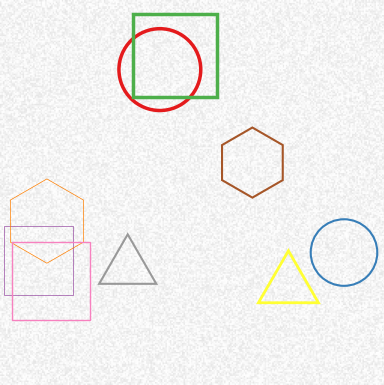[{"shape": "circle", "thickness": 2.5, "radius": 0.53, "center": [0.415, 0.819]}, {"shape": "circle", "thickness": 1.5, "radius": 0.43, "center": [0.894, 0.344]}, {"shape": "square", "thickness": 2.5, "radius": 0.54, "center": [0.454, 0.856]}, {"shape": "square", "thickness": 0.5, "radius": 0.45, "center": [0.1, 0.323]}, {"shape": "hexagon", "thickness": 0.5, "radius": 0.55, "center": [0.122, 0.426]}, {"shape": "triangle", "thickness": 2, "radius": 0.45, "center": [0.749, 0.259]}, {"shape": "hexagon", "thickness": 1.5, "radius": 0.46, "center": [0.656, 0.578]}, {"shape": "square", "thickness": 1, "radius": 0.51, "center": [0.133, 0.271]}, {"shape": "triangle", "thickness": 1.5, "radius": 0.43, "center": [0.332, 0.306]}]